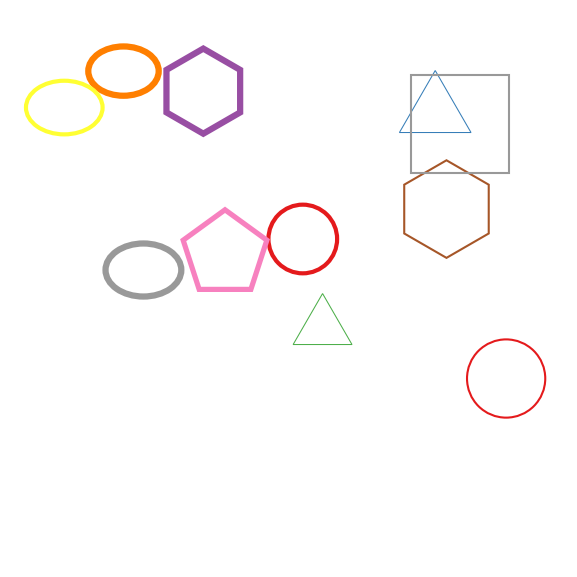[{"shape": "circle", "thickness": 1, "radius": 0.34, "center": [0.876, 0.344]}, {"shape": "circle", "thickness": 2, "radius": 0.3, "center": [0.524, 0.585]}, {"shape": "triangle", "thickness": 0.5, "radius": 0.36, "center": [0.754, 0.805]}, {"shape": "triangle", "thickness": 0.5, "radius": 0.29, "center": [0.559, 0.432]}, {"shape": "hexagon", "thickness": 3, "radius": 0.37, "center": [0.352, 0.841]}, {"shape": "oval", "thickness": 3, "radius": 0.3, "center": [0.214, 0.876]}, {"shape": "oval", "thickness": 2, "radius": 0.33, "center": [0.111, 0.813]}, {"shape": "hexagon", "thickness": 1, "radius": 0.42, "center": [0.773, 0.637]}, {"shape": "pentagon", "thickness": 2.5, "radius": 0.38, "center": [0.39, 0.56]}, {"shape": "square", "thickness": 1, "radius": 0.42, "center": [0.796, 0.784]}, {"shape": "oval", "thickness": 3, "radius": 0.33, "center": [0.248, 0.532]}]